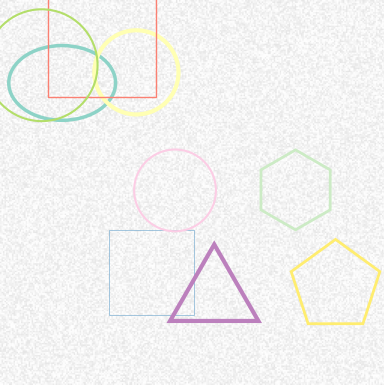[{"shape": "oval", "thickness": 2.5, "radius": 0.69, "center": [0.161, 0.785]}, {"shape": "circle", "thickness": 3, "radius": 0.55, "center": [0.354, 0.812]}, {"shape": "square", "thickness": 1, "radius": 0.7, "center": [0.265, 0.89]}, {"shape": "square", "thickness": 0.5, "radius": 0.55, "center": [0.393, 0.292]}, {"shape": "circle", "thickness": 1.5, "radius": 0.73, "center": [0.108, 0.831]}, {"shape": "circle", "thickness": 1.5, "radius": 0.53, "center": [0.455, 0.505]}, {"shape": "triangle", "thickness": 3, "radius": 0.66, "center": [0.556, 0.233]}, {"shape": "hexagon", "thickness": 2, "radius": 0.52, "center": [0.768, 0.507]}, {"shape": "pentagon", "thickness": 2, "radius": 0.61, "center": [0.871, 0.257]}]